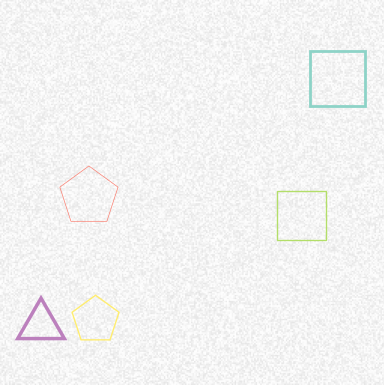[{"shape": "square", "thickness": 2, "radius": 0.36, "center": [0.876, 0.797]}, {"shape": "pentagon", "thickness": 0.5, "radius": 0.4, "center": [0.231, 0.489]}, {"shape": "square", "thickness": 1, "radius": 0.32, "center": [0.782, 0.441]}, {"shape": "triangle", "thickness": 2.5, "radius": 0.35, "center": [0.107, 0.156]}, {"shape": "pentagon", "thickness": 1, "radius": 0.32, "center": [0.248, 0.169]}]